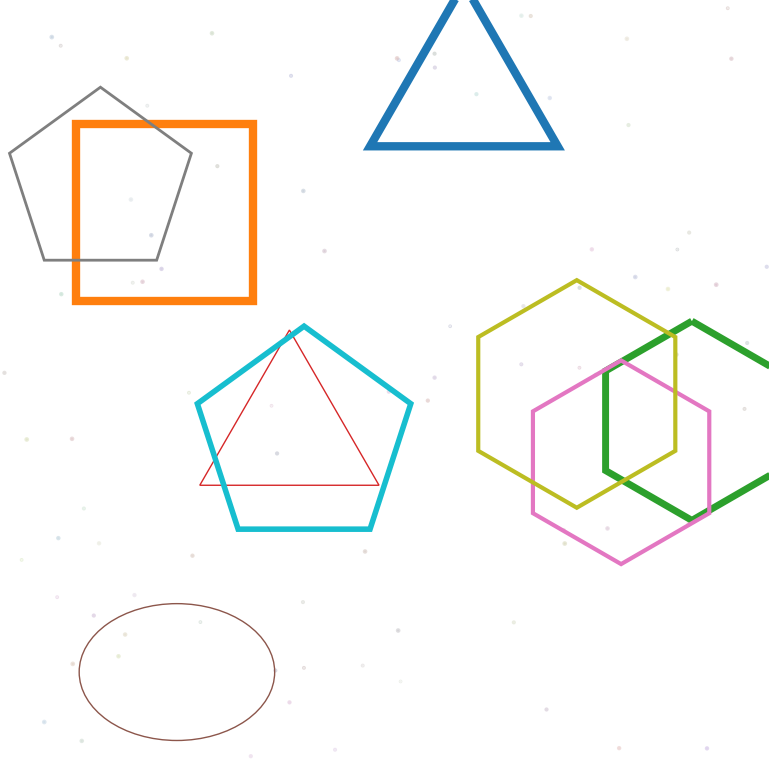[{"shape": "triangle", "thickness": 3, "radius": 0.7, "center": [0.602, 0.88]}, {"shape": "square", "thickness": 3, "radius": 0.57, "center": [0.214, 0.724]}, {"shape": "hexagon", "thickness": 2.5, "radius": 0.65, "center": [0.899, 0.454]}, {"shape": "triangle", "thickness": 0.5, "radius": 0.67, "center": [0.376, 0.437]}, {"shape": "oval", "thickness": 0.5, "radius": 0.63, "center": [0.23, 0.127]}, {"shape": "hexagon", "thickness": 1.5, "radius": 0.66, "center": [0.807, 0.4]}, {"shape": "pentagon", "thickness": 1, "radius": 0.62, "center": [0.13, 0.763]}, {"shape": "hexagon", "thickness": 1.5, "radius": 0.74, "center": [0.749, 0.488]}, {"shape": "pentagon", "thickness": 2, "radius": 0.73, "center": [0.395, 0.431]}]